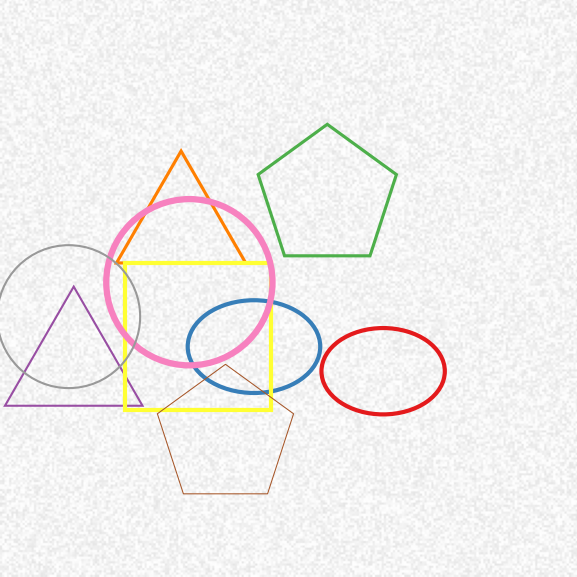[{"shape": "oval", "thickness": 2, "radius": 0.53, "center": [0.663, 0.356]}, {"shape": "oval", "thickness": 2, "radius": 0.57, "center": [0.44, 0.399]}, {"shape": "pentagon", "thickness": 1.5, "radius": 0.63, "center": [0.567, 0.658]}, {"shape": "triangle", "thickness": 1, "radius": 0.69, "center": [0.128, 0.365]}, {"shape": "triangle", "thickness": 1.5, "radius": 0.65, "center": [0.314, 0.608]}, {"shape": "square", "thickness": 2, "radius": 0.63, "center": [0.343, 0.417]}, {"shape": "pentagon", "thickness": 0.5, "radius": 0.62, "center": [0.39, 0.244]}, {"shape": "circle", "thickness": 3, "radius": 0.72, "center": [0.328, 0.51]}, {"shape": "circle", "thickness": 1, "radius": 0.62, "center": [0.119, 0.451]}]